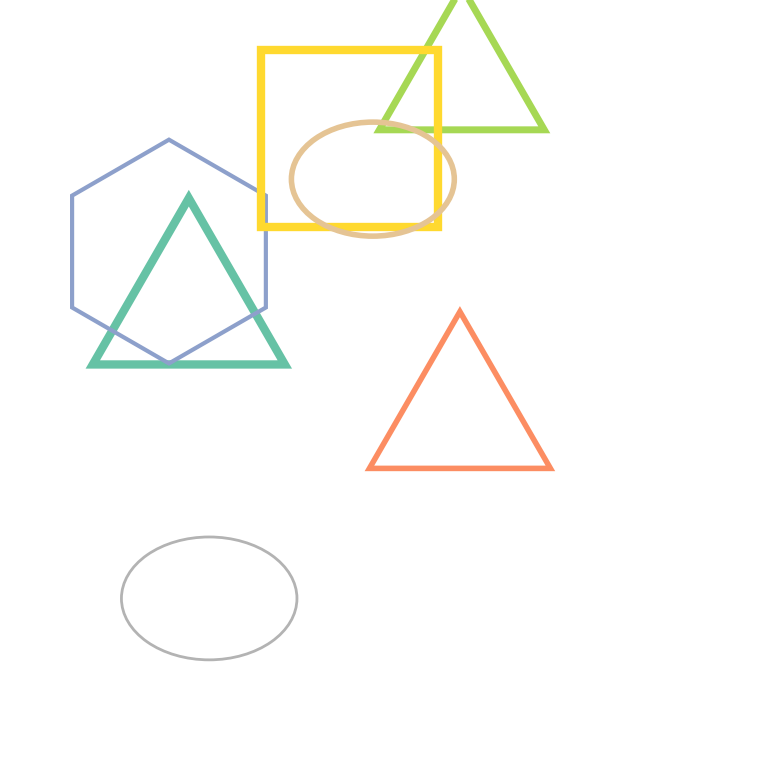[{"shape": "triangle", "thickness": 3, "radius": 0.72, "center": [0.245, 0.599]}, {"shape": "triangle", "thickness": 2, "radius": 0.68, "center": [0.597, 0.46]}, {"shape": "hexagon", "thickness": 1.5, "radius": 0.73, "center": [0.219, 0.673]}, {"shape": "triangle", "thickness": 2.5, "radius": 0.62, "center": [0.6, 0.893]}, {"shape": "square", "thickness": 3, "radius": 0.57, "center": [0.454, 0.82]}, {"shape": "oval", "thickness": 2, "radius": 0.53, "center": [0.484, 0.767]}, {"shape": "oval", "thickness": 1, "radius": 0.57, "center": [0.272, 0.223]}]